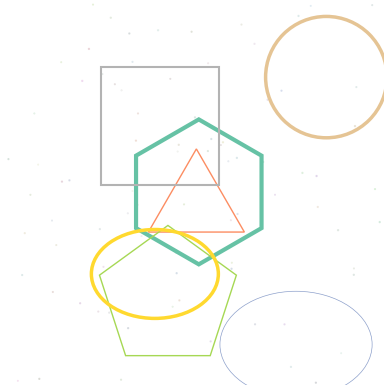[{"shape": "hexagon", "thickness": 3, "radius": 0.94, "center": [0.516, 0.502]}, {"shape": "triangle", "thickness": 1, "radius": 0.72, "center": [0.51, 0.469]}, {"shape": "oval", "thickness": 0.5, "radius": 0.99, "center": [0.769, 0.105]}, {"shape": "pentagon", "thickness": 1, "radius": 0.93, "center": [0.436, 0.227]}, {"shape": "oval", "thickness": 2.5, "radius": 0.82, "center": [0.402, 0.288]}, {"shape": "circle", "thickness": 2.5, "radius": 0.79, "center": [0.847, 0.8]}, {"shape": "square", "thickness": 1.5, "radius": 0.77, "center": [0.416, 0.673]}]